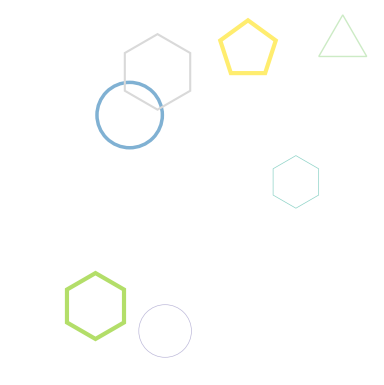[{"shape": "hexagon", "thickness": 0.5, "radius": 0.34, "center": [0.769, 0.527]}, {"shape": "circle", "thickness": 0.5, "radius": 0.34, "center": [0.429, 0.14]}, {"shape": "circle", "thickness": 2.5, "radius": 0.42, "center": [0.337, 0.701]}, {"shape": "hexagon", "thickness": 3, "radius": 0.43, "center": [0.248, 0.205]}, {"shape": "hexagon", "thickness": 1.5, "radius": 0.49, "center": [0.409, 0.813]}, {"shape": "triangle", "thickness": 1, "radius": 0.36, "center": [0.89, 0.889]}, {"shape": "pentagon", "thickness": 3, "radius": 0.38, "center": [0.644, 0.871]}]